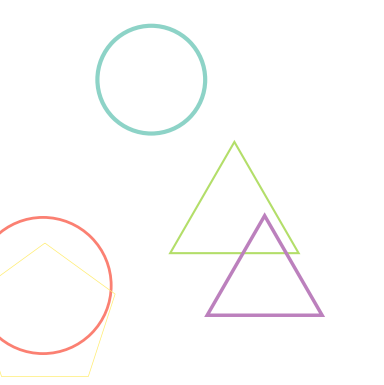[{"shape": "circle", "thickness": 3, "radius": 0.7, "center": [0.393, 0.793]}, {"shape": "circle", "thickness": 2, "radius": 0.88, "center": [0.112, 0.258]}, {"shape": "triangle", "thickness": 1.5, "radius": 0.96, "center": [0.609, 0.439]}, {"shape": "triangle", "thickness": 2.5, "radius": 0.86, "center": [0.687, 0.267]}, {"shape": "pentagon", "thickness": 0.5, "radius": 0.96, "center": [0.117, 0.177]}]